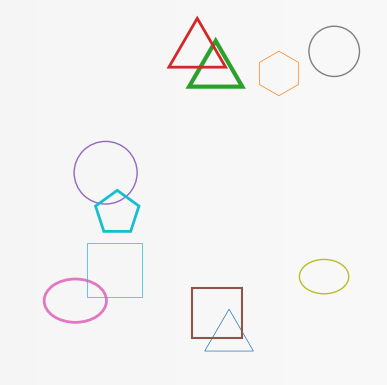[{"shape": "triangle", "thickness": 0.5, "radius": 0.36, "center": [0.591, 0.124]}, {"shape": "hexagon", "thickness": 0.5, "radius": 0.29, "center": [0.72, 0.809]}, {"shape": "triangle", "thickness": 3, "radius": 0.4, "center": [0.557, 0.815]}, {"shape": "triangle", "thickness": 2, "radius": 0.42, "center": [0.509, 0.868]}, {"shape": "circle", "thickness": 1, "radius": 0.41, "center": [0.273, 0.551]}, {"shape": "square", "thickness": 1.5, "radius": 0.32, "center": [0.561, 0.188]}, {"shape": "oval", "thickness": 2, "radius": 0.4, "center": [0.194, 0.219]}, {"shape": "circle", "thickness": 1, "radius": 0.33, "center": [0.862, 0.867]}, {"shape": "oval", "thickness": 1, "radius": 0.32, "center": [0.836, 0.282]}, {"shape": "pentagon", "thickness": 2, "radius": 0.29, "center": [0.303, 0.447]}, {"shape": "square", "thickness": 0.5, "radius": 0.35, "center": [0.296, 0.298]}]